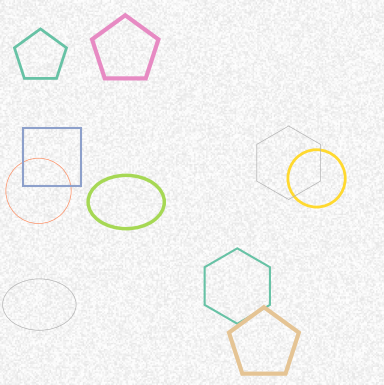[{"shape": "hexagon", "thickness": 1.5, "radius": 0.49, "center": [0.616, 0.257]}, {"shape": "pentagon", "thickness": 2, "radius": 0.36, "center": [0.105, 0.854]}, {"shape": "circle", "thickness": 0.5, "radius": 0.42, "center": [0.1, 0.504]}, {"shape": "square", "thickness": 1.5, "radius": 0.38, "center": [0.135, 0.593]}, {"shape": "pentagon", "thickness": 3, "radius": 0.45, "center": [0.325, 0.87]}, {"shape": "oval", "thickness": 2.5, "radius": 0.49, "center": [0.328, 0.475]}, {"shape": "circle", "thickness": 2, "radius": 0.37, "center": [0.822, 0.537]}, {"shape": "pentagon", "thickness": 3, "radius": 0.48, "center": [0.686, 0.107]}, {"shape": "oval", "thickness": 0.5, "radius": 0.48, "center": [0.102, 0.209]}, {"shape": "hexagon", "thickness": 0.5, "radius": 0.48, "center": [0.75, 0.577]}]